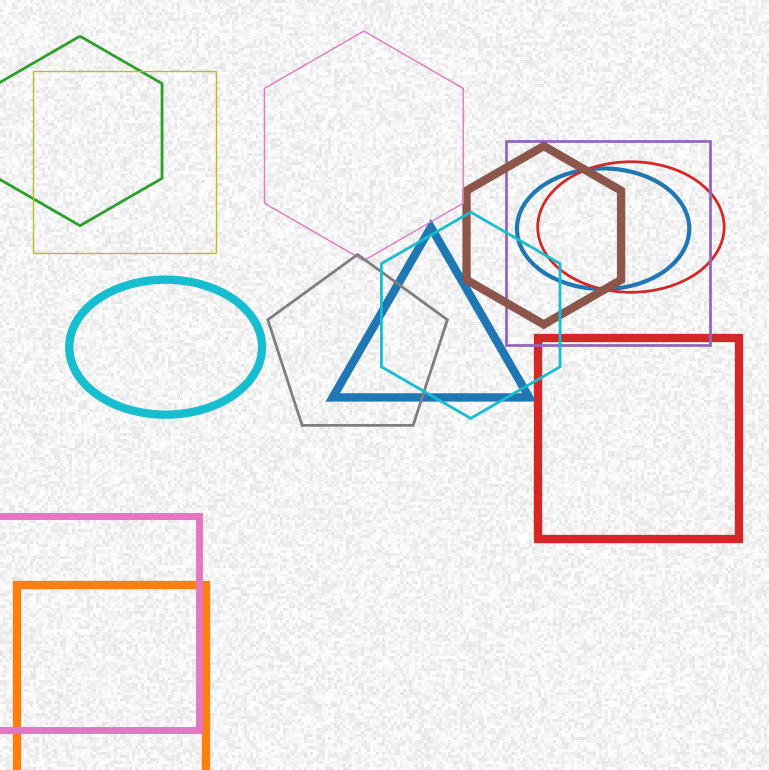[{"shape": "triangle", "thickness": 3, "radius": 0.74, "center": [0.56, 0.558]}, {"shape": "oval", "thickness": 1.5, "radius": 0.56, "center": [0.783, 0.703]}, {"shape": "square", "thickness": 3, "radius": 0.61, "center": [0.145, 0.118]}, {"shape": "hexagon", "thickness": 1, "radius": 0.62, "center": [0.104, 0.83]}, {"shape": "oval", "thickness": 1, "radius": 0.61, "center": [0.819, 0.705]}, {"shape": "square", "thickness": 3, "radius": 0.65, "center": [0.83, 0.431]}, {"shape": "square", "thickness": 1, "radius": 0.66, "center": [0.789, 0.684]}, {"shape": "hexagon", "thickness": 3, "radius": 0.58, "center": [0.706, 0.694]}, {"shape": "square", "thickness": 2.5, "radius": 0.69, "center": [0.119, 0.191]}, {"shape": "hexagon", "thickness": 0.5, "radius": 0.75, "center": [0.473, 0.811]}, {"shape": "pentagon", "thickness": 1, "radius": 0.61, "center": [0.464, 0.547]}, {"shape": "square", "thickness": 0.5, "radius": 0.59, "center": [0.161, 0.79]}, {"shape": "oval", "thickness": 3, "radius": 0.63, "center": [0.215, 0.549]}, {"shape": "hexagon", "thickness": 1, "radius": 0.67, "center": [0.611, 0.591]}]